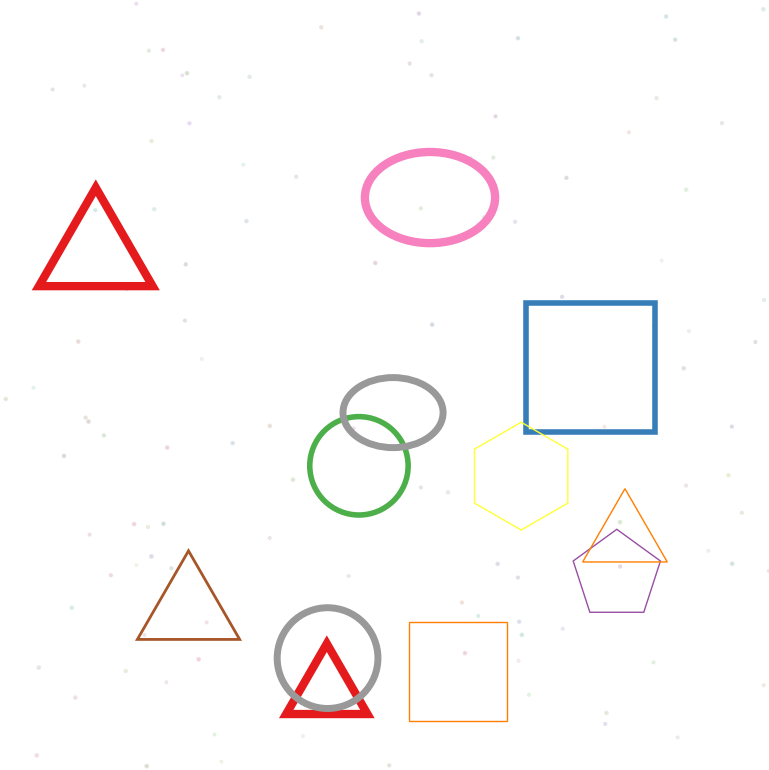[{"shape": "triangle", "thickness": 3, "radius": 0.3, "center": [0.424, 0.103]}, {"shape": "triangle", "thickness": 3, "radius": 0.43, "center": [0.124, 0.671]}, {"shape": "square", "thickness": 2, "radius": 0.42, "center": [0.767, 0.522]}, {"shape": "circle", "thickness": 2, "radius": 0.32, "center": [0.466, 0.395]}, {"shape": "pentagon", "thickness": 0.5, "radius": 0.3, "center": [0.801, 0.253]}, {"shape": "square", "thickness": 0.5, "radius": 0.32, "center": [0.595, 0.128]}, {"shape": "triangle", "thickness": 0.5, "radius": 0.32, "center": [0.812, 0.302]}, {"shape": "hexagon", "thickness": 0.5, "radius": 0.35, "center": [0.677, 0.382]}, {"shape": "triangle", "thickness": 1, "radius": 0.38, "center": [0.245, 0.208]}, {"shape": "oval", "thickness": 3, "radius": 0.42, "center": [0.558, 0.743]}, {"shape": "oval", "thickness": 2.5, "radius": 0.32, "center": [0.51, 0.464]}, {"shape": "circle", "thickness": 2.5, "radius": 0.33, "center": [0.425, 0.145]}]